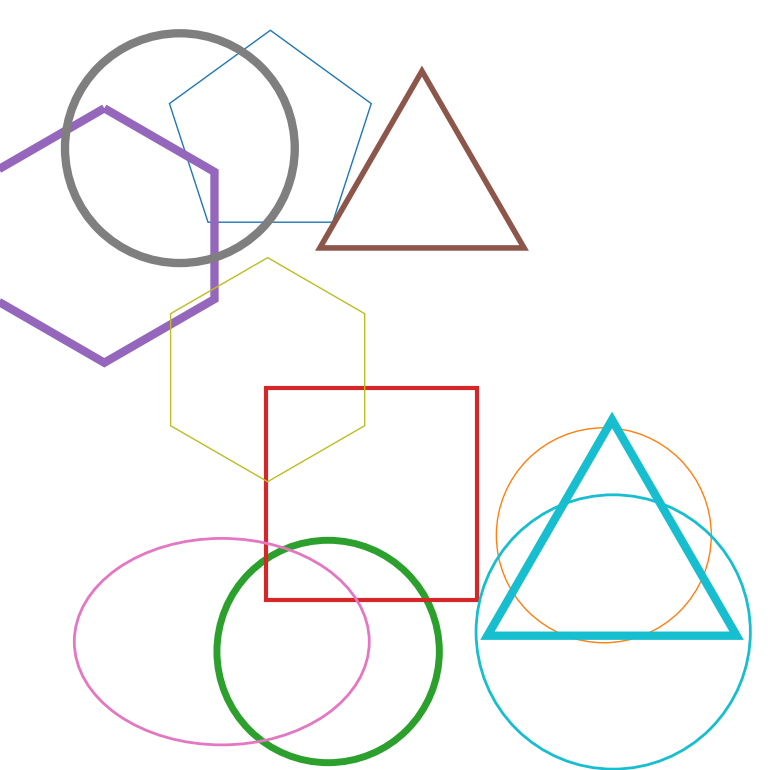[{"shape": "pentagon", "thickness": 0.5, "radius": 0.69, "center": [0.351, 0.823]}, {"shape": "circle", "thickness": 0.5, "radius": 0.7, "center": [0.784, 0.305]}, {"shape": "circle", "thickness": 2.5, "radius": 0.72, "center": [0.426, 0.154]}, {"shape": "square", "thickness": 1.5, "radius": 0.69, "center": [0.482, 0.359]}, {"shape": "hexagon", "thickness": 3, "radius": 0.83, "center": [0.135, 0.694]}, {"shape": "triangle", "thickness": 2, "radius": 0.77, "center": [0.548, 0.755]}, {"shape": "oval", "thickness": 1, "radius": 0.96, "center": [0.288, 0.167]}, {"shape": "circle", "thickness": 3, "radius": 0.75, "center": [0.234, 0.808]}, {"shape": "hexagon", "thickness": 0.5, "radius": 0.73, "center": [0.348, 0.52]}, {"shape": "triangle", "thickness": 3, "radius": 0.93, "center": [0.795, 0.268]}, {"shape": "circle", "thickness": 1, "radius": 0.89, "center": [0.796, 0.179]}]